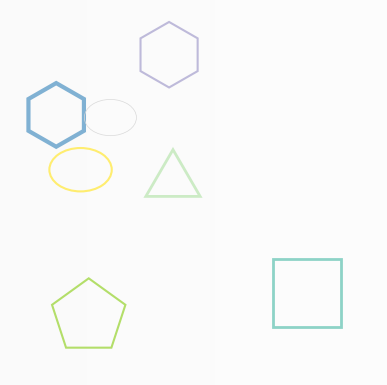[{"shape": "square", "thickness": 2, "radius": 0.44, "center": [0.791, 0.239]}, {"shape": "hexagon", "thickness": 1.5, "radius": 0.43, "center": [0.436, 0.858]}, {"shape": "hexagon", "thickness": 3, "radius": 0.41, "center": [0.145, 0.702]}, {"shape": "pentagon", "thickness": 1.5, "radius": 0.5, "center": [0.229, 0.178]}, {"shape": "oval", "thickness": 0.5, "radius": 0.34, "center": [0.285, 0.695]}, {"shape": "triangle", "thickness": 2, "radius": 0.4, "center": [0.446, 0.53]}, {"shape": "oval", "thickness": 1.5, "radius": 0.4, "center": [0.208, 0.559]}]